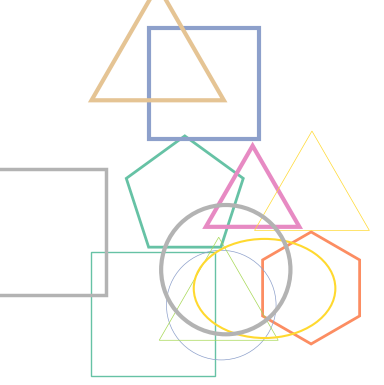[{"shape": "pentagon", "thickness": 2, "radius": 0.8, "center": [0.48, 0.487]}, {"shape": "square", "thickness": 1, "radius": 0.8, "center": [0.396, 0.184]}, {"shape": "hexagon", "thickness": 2, "radius": 0.73, "center": [0.808, 0.252]}, {"shape": "square", "thickness": 3, "radius": 0.72, "center": [0.53, 0.783]}, {"shape": "circle", "thickness": 0.5, "radius": 0.71, "center": [0.575, 0.207]}, {"shape": "triangle", "thickness": 3, "radius": 0.7, "center": [0.656, 0.481]}, {"shape": "triangle", "thickness": 0.5, "radius": 0.89, "center": [0.568, 0.205]}, {"shape": "oval", "thickness": 1.5, "radius": 0.92, "center": [0.687, 0.251]}, {"shape": "triangle", "thickness": 0.5, "radius": 0.86, "center": [0.81, 0.487]}, {"shape": "triangle", "thickness": 3, "radius": 0.99, "center": [0.41, 0.839]}, {"shape": "square", "thickness": 2.5, "radius": 0.82, "center": [0.112, 0.398]}, {"shape": "circle", "thickness": 3, "radius": 0.84, "center": [0.586, 0.3]}]